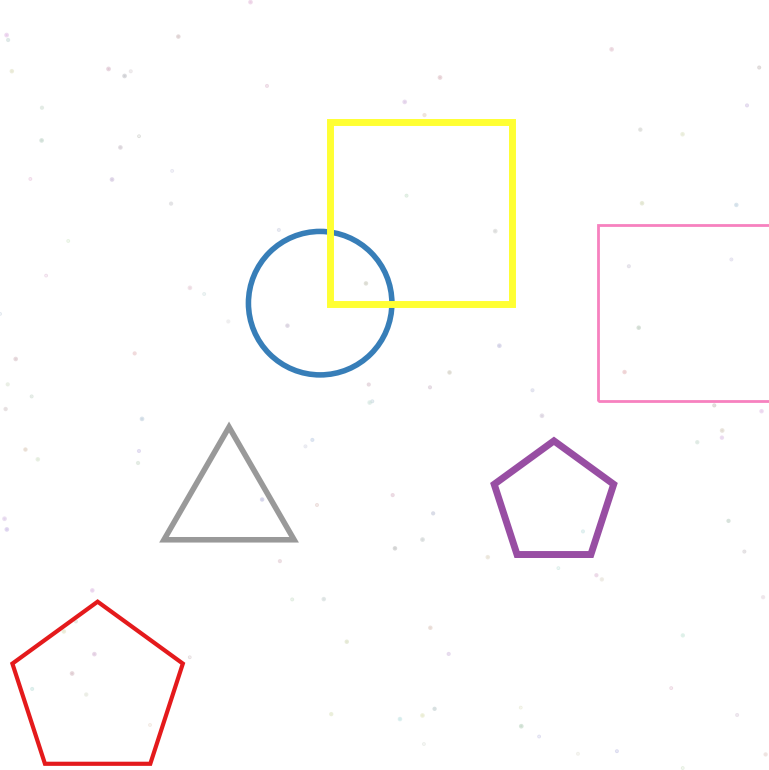[{"shape": "pentagon", "thickness": 1.5, "radius": 0.58, "center": [0.127, 0.102]}, {"shape": "circle", "thickness": 2, "radius": 0.47, "center": [0.416, 0.606]}, {"shape": "pentagon", "thickness": 2.5, "radius": 0.41, "center": [0.719, 0.346]}, {"shape": "square", "thickness": 2.5, "radius": 0.59, "center": [0.547, 0.724]}, {"shape": "square", "thickness": 1, "radius": 0.57, "center": [0.892, 0.593]}, {"shape": "triangle", "thickness": 2, "radius": 0.49, "center": [0.297, 0.348]}]